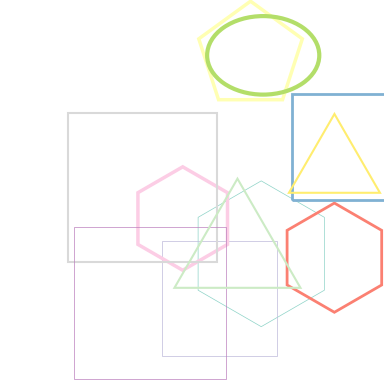[{"shape": "hexagon", "thickness": 0.5, "radius": 0.95, "center": [0.679, 0.341]}, {"shape": "pentagon", "thickness": 2.5, "radius": 0.71, "center": [0.651, 0.855]}, {"shape": "square", "thickness": 0.5, "radius": 0.75, "center": [0.569, 0.225]}, {"shape": "hexagon", "thickness": 2, "radius": 0.71, "center": [0.869, 0.331]}, {"shape": "square", "thickness": 2, "radius": 0.69, "center": [0.896, 0.618]}, {"shape": "oval", "thickness": 3, "radius": 0.73, "center": [0.684, 0.856]}, {"shape": "hexagon", "thickness": 2.5, "radius": 0.67, "center": [0.475, 0.432]}, {"shape": "square", "thickness": 1.5, "radius": 0.97, "center": [0.371, 0.514]}, {"shape": "square", "thickness": 0.5, "radius": 0.98, "center": [0.389, 0.213]}, {"shape": "triangle", "thickness": 1.5, "radius": 0.94, "center": [0.617, 0.347]}, {"shape": "triangle", "thickness": 1.5, "radius": 0.68, "center": [0.869, 0.567]}]